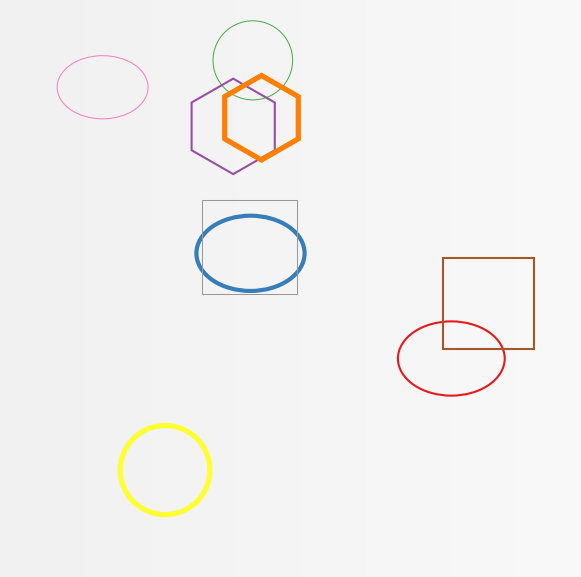[{"shape": "oval", "thickness": 1, "radius": 0.46, "center": [0.776, 0.378]}, {"shape": "oval", "thickness": 2, "radius": 0.47, "center": [0.431, 0.56]}, {"shape": "circle", "thickness": 0.5, "radius": 0.34, "center": [0.435, 0.895]}, {"shape": "hexagon", "thickness": 1, "radius": 0.41, "center": [0.401, 0.78]}, {"shape": "hexagon", "thickness": 2.5, "radius": 0.37, "center": [0.45, 0.795]}, {"shape": "circle", "thickness": 2.5, "radius": 0.39, "center": [0.284, 0.185]}, {"shape": "square", "thickness": 1, "radius": 0.39, "center": [0.84, 0.473]}, {"shape": "oval", "thickness": 0.5, "radius": 0.39, "center": [0.177, 0.848]}, {"shape": "square", "thickness": 0.5, "radius": 0.41, "center": [0.43, 0.572]}]